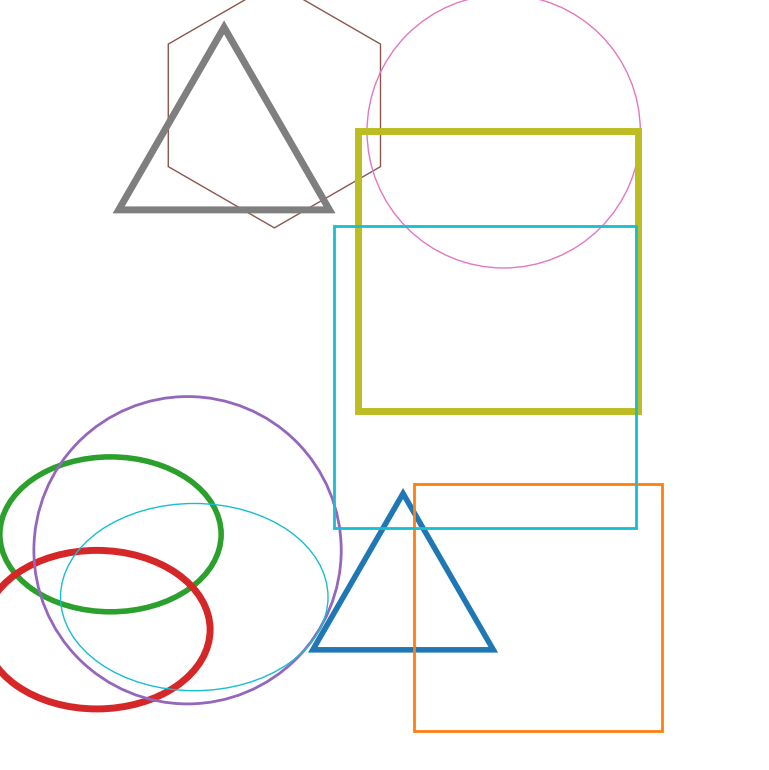[{"shape": "triangle", "thickness": 2, "radius": 0.68, "center": [0.523, 0.224]}, {"shape": "square", "thickness": 1, "radius": 0.8, "center": [0.698, 0.211]}, {"shape": "oval", "thickness": 2, "radius": 0.72, "center": [0.143, 0.306]}, {"shape": "oval", "thickness": 2.5, "radius": 0.74, "center": [0.126, 0.182]}, {"shape": "circle", "thickness": 1, "radius": 1.0, "center": [0.244, 0.285]}, {"shape": "hexagon", "thickness": 0.5, "radius": 0.8, "center": [0.356, 0.863]}, {"shape": "circle", "thickness": 0.5, "radius": 0.89, "center": [0.654, 0.829]}, {"shape": "triangle", "thickness": 2.5, "radius": 0.79, "center": [0.291, 0.806]}, {"shape": "square", "thickness": 2.5, "radius": 0.91, "center": [0.647, 0.648]}, {"shape": "square", "thickness": 1, "radius": 0.98, "center": [0.63, 0.51]}, {"shape": "oval", "thickness": 0.5, "radius": 0.87, "center": [0.252, 0.225]}]